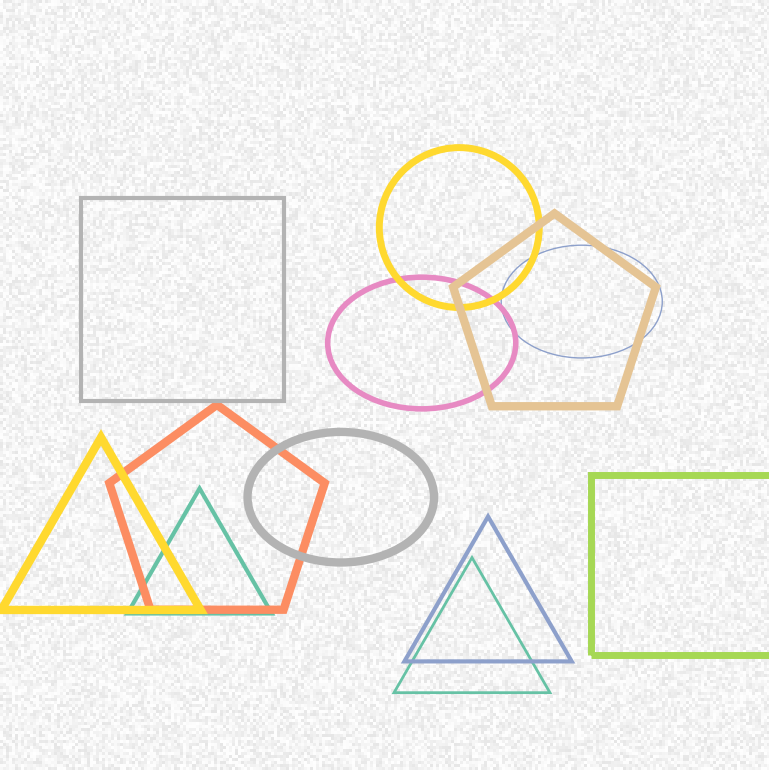[{"shape": "triangle", "thickness": 1, "radius": 0.58, "center": [0.613, 0.159]}, {"shape": "triangle", "thickness": 1.5, "radius": 0.54, "center": [0.259, 0.257]}, {"shape": "pentagon", "thickness": 3, "radius": 0.74, "center": [0.282, 0.327]}, {"shape": "oval", "thickness": 0.5, "radius": 0.52, "center": [0.755, 0.608]}, {"shape": "triangle", "thickness": 1.5, "radius": 0.63, "center": [0.634, 0.204]}, {"shape": "oval", "thickness": 2, "radius": 0.61, "center": [0.548, 0.555]}, {"shape": "square", "thickness": 2.5, "radius": 0.58, "center": [0.884, 0.266]}, {"shape": "circle", "thickness": 2.5, "radius": 0.52, "center": [0.596, 0.704]}, {"shape": "triangle", "thickness": 3, "radius": 0.75, "center": [0.131, 0.283]}, {"shape": "pentagon", "thickness": 3, "radius": 0.69, "center": [0.72, 0.584]}, {"shape": "square", "thickness": 1.5, "radius": 0.66, "center": [0.237, 0.611]}, {"shape": "oval", "thickness": 3, "radius": 0.61, "center": [0.443, 0.354]}]